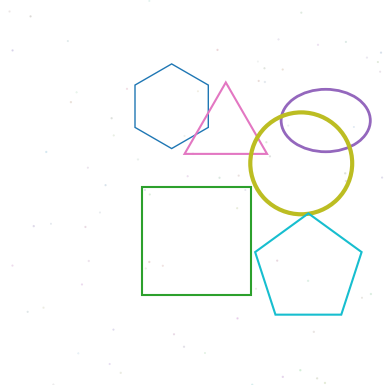[{"shape": "hexagon", "thickness": 1, "radius": 0.55, "center": [0.446, 0.724]}, {"shape": "square", "thickness": 1.5, "radius": 0.7, "center": [0.51, 0.374]}, {"shape": "oval", "thickness": 2, "radius": 0.58, "center": [0.846, 0.687]}, {"shape": "triangle", "thickness": 1.5, "radius": 0.62, "center": [0.587, 0.662]}, {"shape": "circle", "thickness": 3, "radius": 0.66, "center": [0.782, 0.576]}, {"shape": "pentagon", "thickness": 1.5, "radius": 0.73, "center": [0.801, 0.3]}]